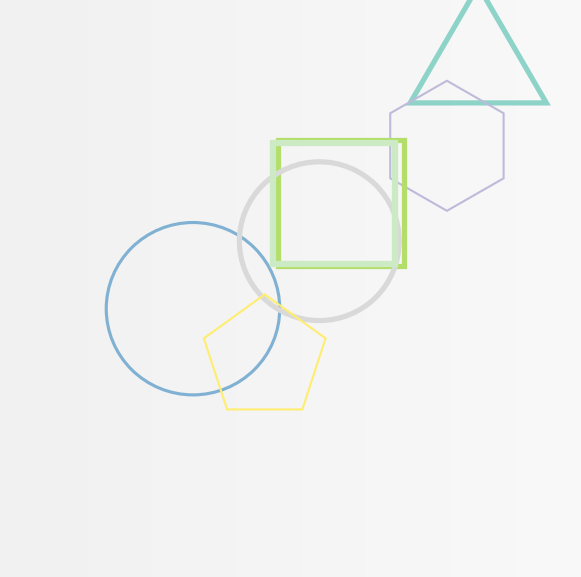[{"shape": "triangle", "thickness": 2.5, "radius": 0.68, "center": [0.823, 0.889]}, {"shape": "hexagon", "thickness": 1, "radius": 0.56, "center": [0.769, 0.747]}, {"shape": "circle", "thickness": 1.5, "radius": 0.75, "center": [0.332, 0.465]}, {"shape": "square", "thickness": 2.5, "radius": 0.54, "center": [0.586, 0.648]}, {"shape": "circle", "thickness": 2.5, "radius": 0.69, "center": [0.549, 0.582]}, {"shape": "square", "thickness": 3, "radius": 0.52, "center": [0.575, 0.646]}, {"shape": "pentagon", "thickness": 1, "radius": 0.55, "center": [0.455, 0.379]}]